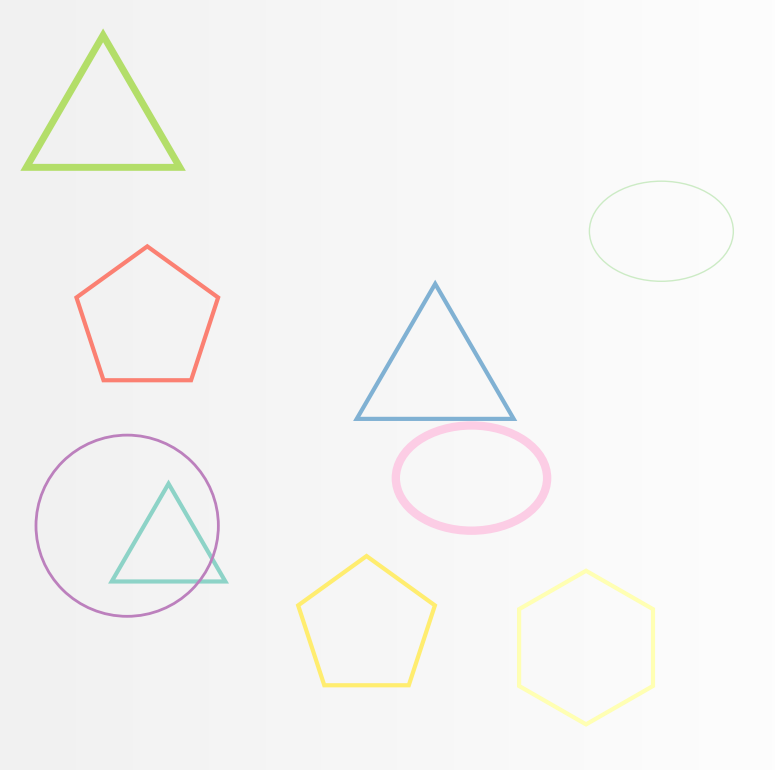[{"shape": "triangle", "thickness": 1.5, "radius": 0.42, "center": [0.217, 0.287]}, {"shape": "hexagon", "thickness": 1.5, "radius": 0.5, "center": [0.756, 0.159]}, {"shape": "pentagon", "thickness": 1.5, "radius": 0.48, "center": [0.19, 0.584]}, {"shape": "triangle", "thickness": 1.5, "radius": 0.58, "center": [0.562, 0.514]}, {"shape": "triangle", "thickness": 2.5, "radius": 0.57, "center": [0.133, 0.84]}, {"shape": "oval", "thickness": 3, "radius": 0.49, "center": [0.608, 0.379]}, {"shape": "circle", "thickness": 1, "radius": 0.59, "center": [0.164, 0.317]}, {"shape": "oval", "thickness": 0.5, "radius": 0.46, "center": [0.853, 0.7]}, {"shape": "pentagon", "thickness": 1.5, "radius": 0.46, "center": [0.473, 0.185]}]